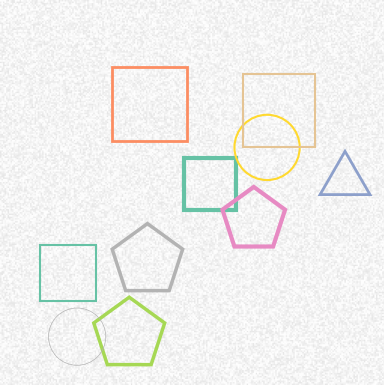[{"shape": "square", "thickness": 3, "radius": 0.34, "center": [0.545, 0.522]}, {"shape": "square", "thickness": 1.5, "radius": 0.36, "center": [0.177, 0.291]}, {"shape": "square", "thickness": 2, "radius": 0.49, "center": [0.389, 0.73]}, {"shape": "triangle", "thickness": 2, "radius": 0.37, "center": [0.896, 0.532]}, {"shape": "pentagon", "thickness": 3, "radius": 0.43, "center": [0.659, 0.429]}, {"shape": "pentagon", "thickness": 2.5, "radius": 0.48, "center": [0.336, 0.131]}, {"shape": "circle", "thickness": 1.5, "radius": 0.42, "center": [0.694, 0.617]}, {"shape": "square", "thickness": 1.5, "radius": 0.47, "center": [0.724, 0.714]}, {"shape": "pentagon", "thickness": 2.5, "radius": 0.48, "center": [0.383, 0.323]}, {"shape": "circle", "thickness": 0.5, "radius": 0.37, "center": [0.2, 0.126]}]